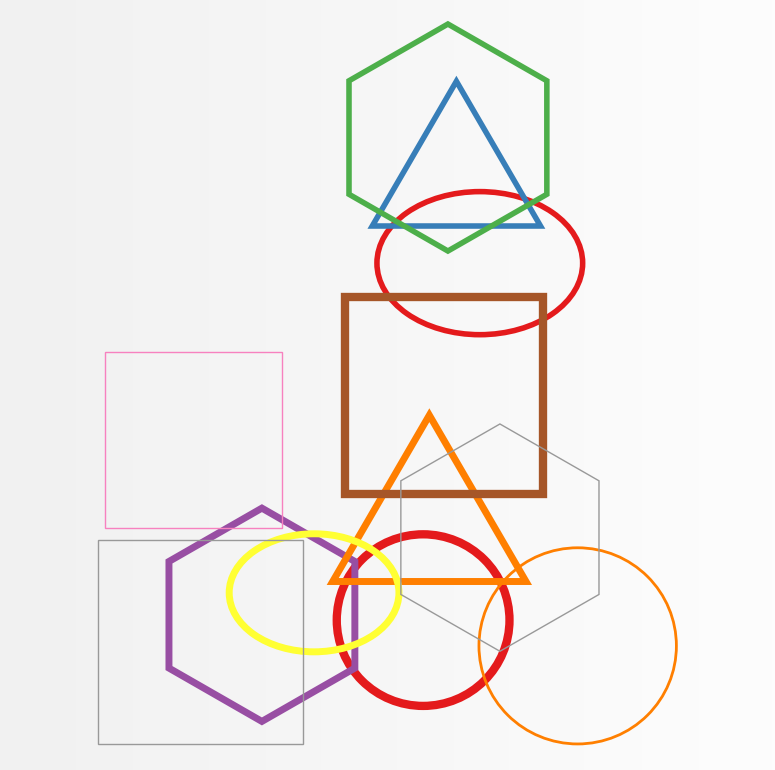[{"shape": "oval", "thickness": 2, "radius": 0.66, "center": [0.619, 0.658]}, {"shape": "circle", "thickness": 3, "radius": 0.56, "center": [0.546, 0.195]}, {"shape": "triangle", "thickness": 2, "radius": 0.63, "center": [0.589, 0.769]}, {"shape": "hexagon", "thickness": 2, "radius": 0.74, "center": [0.578, 0.821]}, {"shape": "hexagon", "thickness": 2.5, "radius": 0.69, "center": [0.338, 0.202]}, {"shape": "circle", "thickness": 1, "radius": 0.64, "center": [0.745, 0.161]}, {"shape": "triangle", "thickness": 2.5, "radius": 0.72, "center": [0.554, 0.317]}, {"shape": "oval", "thickness": 2.5, "radius": 0.55, "center": [0.405, 0.23]}, {"shape": "square", "thickness": 3, "radius": 0.64, "center": [0.573, 0.487]}, {"shape": "square", "thickness": 0.5, "radius": 0.57, "center": [0.25, 0.429]}, {"shape": "square", "thickness": 0.5, "radius": 0.66, "center": [0.258, 0.166]}, {"shape": "hexagon", "thickness": 0.5, "radius": 0.74, "center": [0.645, 0.302]}]